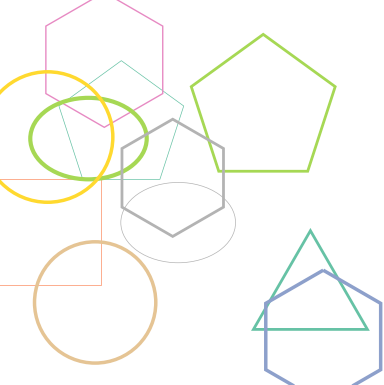[{"shape": "pentagon", "thickness": 0.5, "radius": 0.85, "center": [0.315, 0.672]}, {"shape": "triangle", "thickness": 2, "radius": 0.85, "center": [0.806, 0.23]}, {"shape": "square", "thickness": 0.5, "radius": 0.68, "center": [0.126, 0.398]}, {"shape": "hexagon", "thickness": 2.5, "radius": 0.86, "center": [0.84, 0.126]}, {"shape": "hexagon", "thickness": 1, "radius": 0.88, "center": [0.271, 0.845]}, {"shape": "oval", "thickness": 3, "radius": 0.76, "center": [0.23, 0.64]}, {"shape": "pentagon", "thickness": 2, "radius": 0.98, "center": [0.684, 0.714]}, {"shape": "circle", "thickness": 2.5, "radius": 0.85, "center": [0.124, 0.644]}, {"shape": "circle", "thickness": 2.5, "radius": 0.79, "center": [0.247, 0.214]}, {"shape": "oval", "thickness": 0.5, "radius": 0.75, "center": [0.463, 0.422]}, {"shape": "hexagon", "thickness": 2, "radius": 0.76, "center": [0.449, 0.538]}]